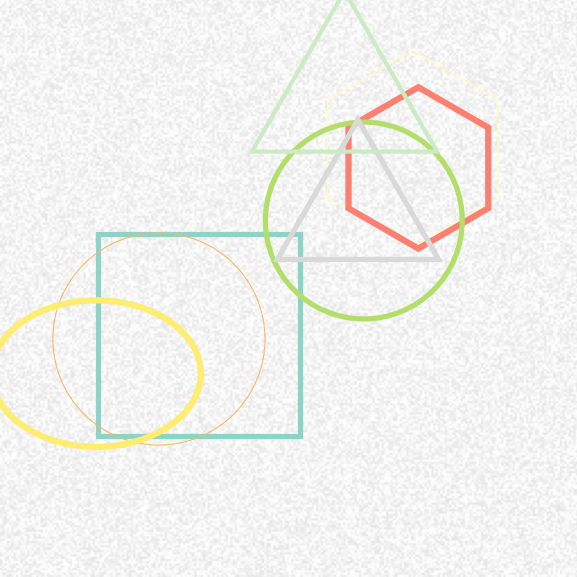[{"shape": "square", "thickness": 2.5, "radius": 0.87, "center": [0.344, 0.419]}, {"shape": "hexagon", "thickness": 0.5, "radius": 0.85, "center": [0.715, 0.741]}, {"shape": "hexagon", "thickness": 3, "radius": 0.7, "center": [0.724, 0.708]}, {"shape": "circle", "thickness": 0.5, "radius": 0.92, "center": [0.275, 0.412]}, {"shape": "circle", "thickness": 2.5, "radius": 0.85, "center": [0.63, 0.617]}, {"shape": "triangle", "thickness": 2.5, "radius": 0.81, "center": [0.62, 0.631]}, {"shape": "triangle", "thickness": 2, "radius": 0.93, "center": [0.597, 0.829]}, {"shape": "oval", "thickness": 3, "radius": 0.91, "center": [0.167, 0.352]}]